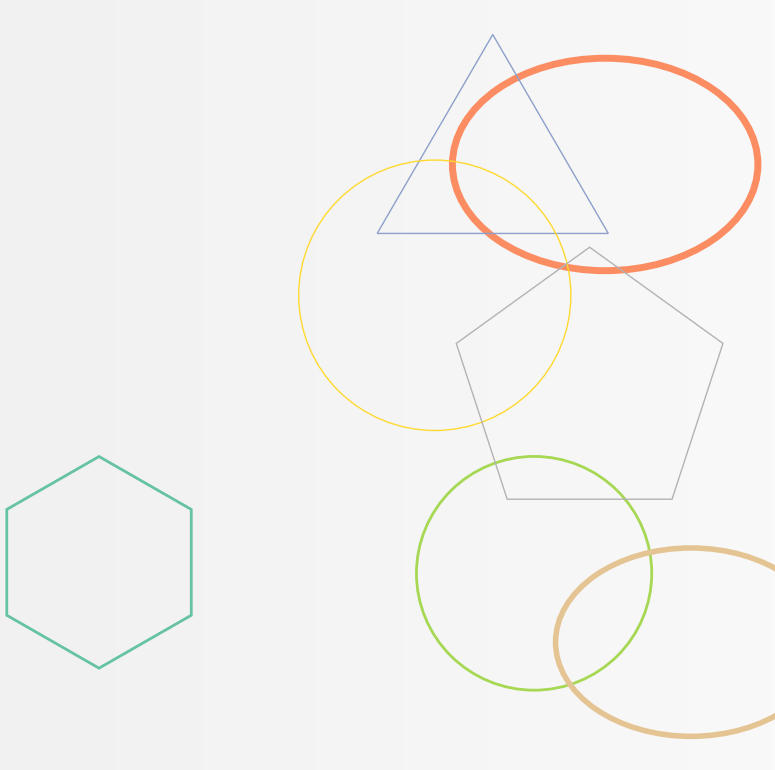[{"shape": "hexagon", "thickness": 1, "radius": 0.69, "center": [0.128, 0.27]}, {"shape": "oval", "thickness": 2.5, "radius": 0.99, "center": [0.781, 0.786]}, {"shape": "triangle", "thickness": 0.5, "radius": 0.86, "center": [0.636, 0.783]}, {"shape": "circle", "thickness": 1, "radius": 0.76, "center": [0.689, 0.255]}, {"shape": "circle", "thickness": 0.5, "radius": 0.88, "center": [0.561, 0.617]}, {"shape": "oval", "thickness": 2, "radius": 0.87, "center": [0.892, 0.166]}, {"shape": "pentagon", "thickness": 0.5, "radius": 0.9, "center": [0.761, 0.498]}]